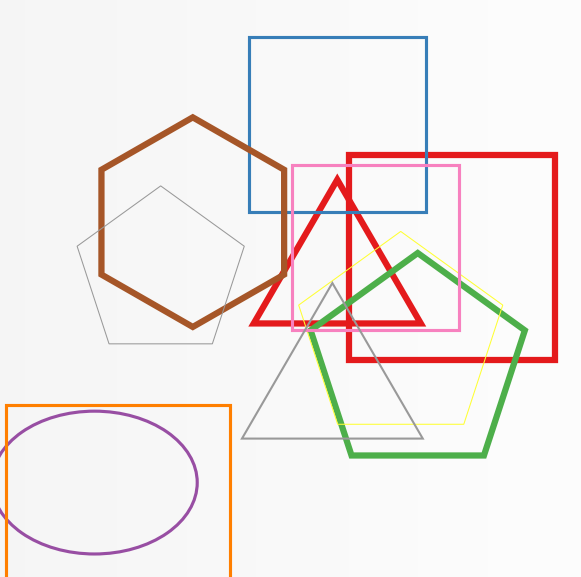[{"shape": "triangle", "thickness": 3, "radius": 0.83, "center": [0.58, 0.522]}, {"shape": "square", "thickness": 3, "radius": 0.89, "center": [0.778, 0.554]}, {"shape": "square", "thickness": 1.5, "radius": 0.76, "center": [0.581, 0.783]}, {"shape": "pentagon", "thickness": 3, "radius": 0.97, "center": [0.719, 0.367]}, {"shape": "oval", "thickness": 1.5, "radius": 0.88, "center": [0.163, 0.164]}, {"shape": "square", "thickness": 1.5, "radius": 0.96, "center": [0.203, 0.105]}, {"shape": "pentagon", "thickness": 0.5, "radius": 0.92, "center": [0.689, 0.414]}, {"shape": "hexagon", "thickness": 3, "radius": 0.91, "center": [0.332, 0.614]}, {"shape": "square", "thickness": 1.5, "radius": 0.72, "center": [0.645, 0.571]}, {"shape": "pentagon", "thickness": 0.5, "radius": 0.76, "center": [0.276, 0.526]}, {"shape": "triangle", "thickness": 1, "radius": 0.9, "center": [0.572, 0.329]}]